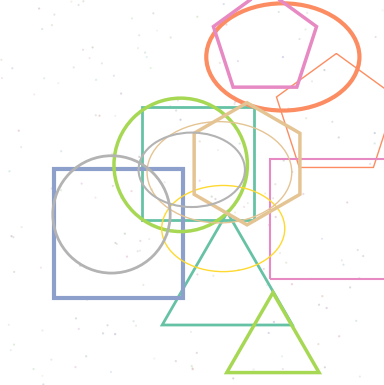[{"shape": "square", "thickness": 2, "radius": 0.73, "center": [0.514, 0.576]}, {"shape": "triangle", "thickness": 2, "radius": 0.98, "center": [0.59, 0.253]}, {"shape": "oval", "thickness": 3, "radius": 0.99, "center": [0.735, 0.852]}, {"shape": "pentagon", "thickness": 1, "radius": 0.82, "center": [0.874, 0.697]}, {"shape": "square", "thickness": 3, "radius": 0.84, "center": [0.307, 0.393]}, {"shape": "pentagon", "thickness": 2.5, "radius": 0.7, "center": [0.688, 0.887]}, {"shape": "square", "thickness": 1.5, "radius": 0.78, "center": [0.858, 0.431]}, {"shape": "circle", "thickness": 2.5, "radius": 0.87, "center": [0.469, 0.572]}, {"shape": "triangle", "thickness": 2.5, "radius": 0.69, "center": [0.709, 0.101]}, {"shape": "oval", "thickness": 1, "radius": 0.8, "center": [0.58, 0.406]}, {"shape": "hexagon", "thickness": 2.5, "radius": 0.79, "center": [0.642, 0.575]}, {"shape": "oval", "thickness": 1, "radius": 0.94, "center": [0.57, 0.553]}, {"shape": "oval", "thickness": 1.5, "radius": 0.69, "center": [0.498, 0.559]}, {"shape": "circle", "thickness": 2, "radius": 0.76, "center": [0.29, 0.443]}]